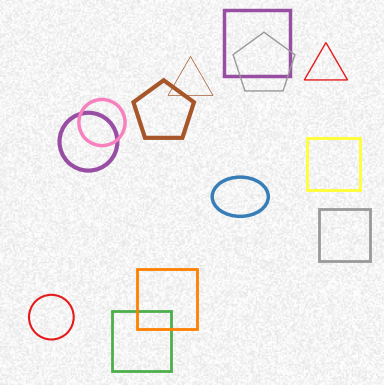[{"shape": "triangle", "thickness": 1, "radius": 0.32, "center": [0.847, 0.825]}, {"shape": "circle", "thickness": 1.5, "radius": 0.29, "center": [0.133, 0.176]}, {"shape": "oval", "thickness": 2.5, "radius": 0.36, "center": [0.624, 0.489]}, {"shape": "square", "thickness": 2, "radius": 0.39, "center": [0.367, 0.114]}, {"shape": "circle", "thickness": 3, "radius": 0.38, "center": [0.23, 0.632]}, {"shape": "square", "thickness": 2.5, "radius": 0.43, "center": [0.668, 0.888]}, {"shape": "square", "thickness": 2, "radius": 0.39, "center": [0.434, 0.223]}, {"shape": "square", "thickness": 2, "radius": 0.34, "center": [0.865, 0.574]}, {"shape": "pentagon", "thickness": 3, "radius": 0.41, "center": [0.425, 0.709]}, {"shape": "triangle", "thickness": 0.5, "radius": 0.34, "center": [0.495, 0.786]}, {"shape": "circle", "thickness": 2.5, "radius": 0.3, "center": [0.265, 0.682]}, {"shape": "pentagon", "thickness": 1, "radius": 0.42, "center": [0.686, 0.832]}, {"shape": "square", "thickness": 2, "radius": 0.34, "center": [0.895, 0.39]}]